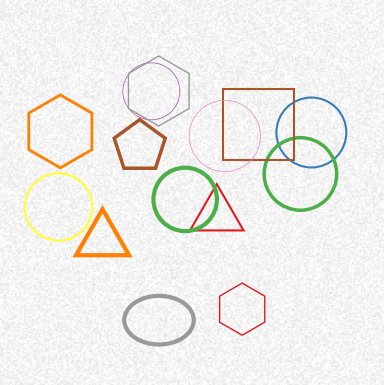[{"shape": "hexagon", "thickness": 1, "radius": 0.34, "center": [0.629, 0.197]}, {"shape": "triangle", "thickness": 1.5, "radius": 0.4, "center": [0.563, 0.442]}, {"shape": "circle", "thickness": 1.5, "radius": 0.45, "center": [0.809, 0.656]}, {"shape": "circle", "thickness": 3, "radius": 0.41, "center": [0.481, 0.482]}, {"shape": "circle", "thickness": 2.5, "radius": 0.47, "center": [0.78, 0.548]}, {"shape": "circle", "thickness": 0.5, "radius": 0.37, "center": [0.393, 0.763]}, {"shape": "triangle", "thickness": 3, "radius": 0.4, "center": [0.266, 0.377]}, {"shape": "hexagon", "thickness": 2, "radius": 0.47, "center": [0.157, 0.659]}, {"shape": "circle", "thickness": 1.5, "radius": 0.44, "center": [0.152, 0.463]}, {"shape": "square", "thickness": 1.5, "radius": 0.46, "center": [0.671, 0.676]}, {"shape": "pentagon", "thickness": 2.5, "radius": 0.35, "center": [0.363, 0.619]}, {"shape": "circle", "thickness": 0.5, "radius": 0.46, "center": [0.584, 0.647]}, {"shape": "hexagon", "thickness": 1, "radius": 0.45, "center": [0.412, 0.764]}, {"shape": "oval", "thickness": 3, "radius": 0.45, "center": [0.413, 0.168]}]